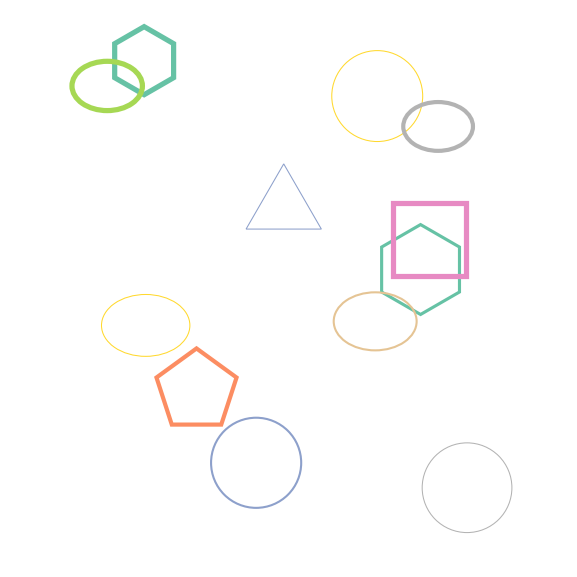[{"shape": "hexagon", "thickness": 1.5, "radius": 0.39, "center": [0.728, 0.532]}, {"shape": "hexagon", "thickness": 2.5, "radius": 0.29, "center": [0.25, 0.894]}, {"shape": "pentagon", "thickness": 2, "radius": 0.36, "center": [0.34, 0.323]}, {"shape": "triangle", "thickness": 0.5, "radius": 0.38, "center": [0.491, 0.64]}, {"shape": "circle", "thickness": 1, "radius": 0.39, "center": [0.444, 0.198]}, {"shape": "square", "thickness": 2.5, "radius": 0.32, "center": [0.743, 0.585]}, {"shape": "oval", "thickness": 2.5, "radius": 0.3, "center": [0.186, 0.85]}, {"shape": "oval", "thickness": 0.5, "radius": 0.38, "center": [0.252, 0.436]}, {"shape": "circle", "thickness": 0.5, "radius": 0.39, "center": [0.653, 0.833]}, {"shape": "oval", "thickness": 1, "radius": 0.36, "center": [0.65, 0.443]}, {"shape": "circle", "thickness": 0.5, "radius": 0.39, "center": [0.809, 0.155]}, {"shape": "oval", "thickness": 2, "radius": 0.3, "center": [0.759, 0.78]}]